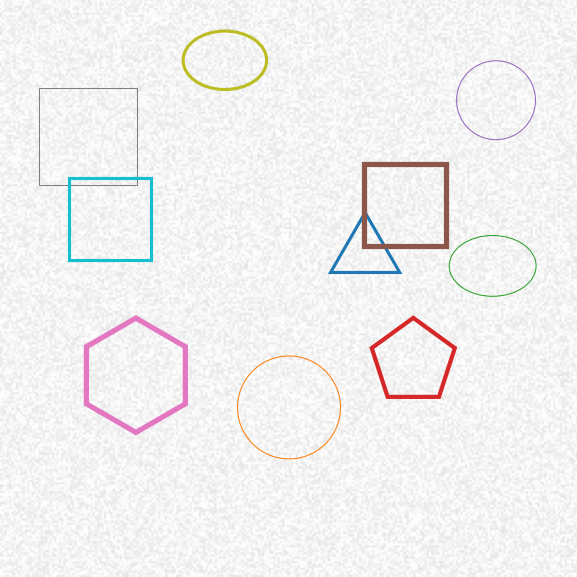[{"shape": "triangle", "thickness": 1.5, "radius": 0.35, "center": [0.632, 0.562]}, {"shape": "circle", "thickness": 0.5, "radius": 0.45, "center": [0.5, 0.294]}, {"shape": "oval", "thickness": 0.5, "radius": 0.38, "center": [0.853, 0.539]}, {"shape": "pentagon", "thickness": 2, "radius": 0.38, "center": [0.716, 0.373]}, {"shape": "circle", "thickness": 0.5, "radius": 0.34, "center": [0.859, 0.826]}, {"shape": "square", "thickness": 2.5, "radius": 0.36, "center": [0.702, 0.644]}, {"shape": "hexagon", "thickness": 2.5, "radius": 0.49, "center": [0.235, 0.349]}, {"shape": "square", "thickness": 0.5, "radius": 0.42, "center": [0.152, 0.763]}, {"shape": "oval", "thickness": 1.5, "radius": 0.36, "center": [0.389, 0.895]}, {"shape": "square", "thickness": 1.5, "radius": 0.35, "center": [0.19, 0.619]}]